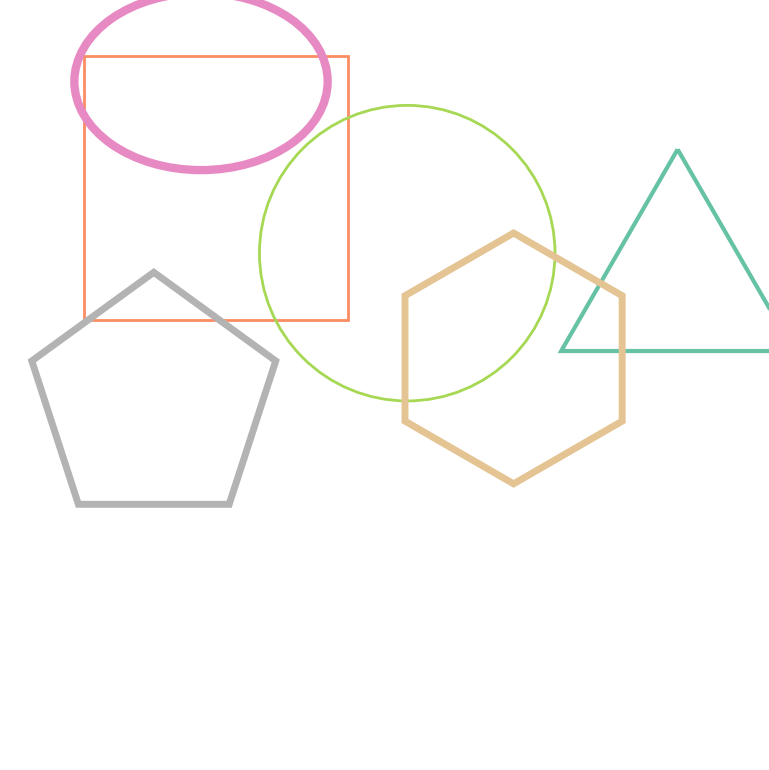[{"shape": "triangle", "thickness": 1.5, "radius": 0.87, "center": [0.88, 0.631]}, {"shape": "square", "thickness": 1, "radius": 0.86, "center": [0.28, 0.756]}, {"shape": "oval", "thickness": 3, "radius": 0.82, "center": [0.261, 0.894]}, {"shape": "circle", "thickness": 1, "radius": 0.96, "center": [0.529, 0.671]}, {"shape": "hexagon", "thickness": 2.5, "radius": 0.81, "center": [0.667, 0.535]}, {"shape": "pentagon", "thickness": 2.5, "radius": 0.83, "center": [0.2, 0.48]}]